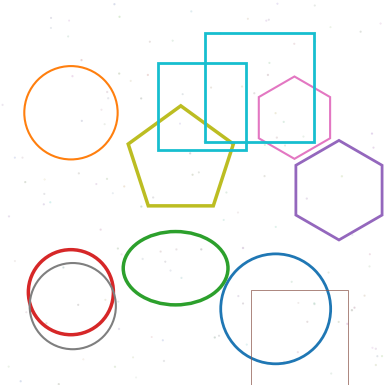[{"shape": "circle", "thickness": 2, "radius": 0.71, "center": [0.716, 0.198]}, {"shape": "circle", "thickness": 1.5, "radius": 0.61, "center": [0.184, 0.707]}, {"shape": "oval", "thickness": 2.5, "radius": 0.68, "center": [0.456, 0.303]}, {"shape": "circle", "thickness": 2.5, "radius": 0.55, "center": [0.184, 0.241]}, {"shape": "hexagon", "thickness": 2, "radius": 0.65, "center": [0.88, 0.506]}, {"shape": "square", "thickness": 0.5, "radius": 0.63, "center": [0.777, 0.12]}, {"shape": "hexagon", "thickness": 1.5, "radius": 0.53, "center": [0.765, 0.694]}, {"shape": "circle", "thickness": 1.5, "radius": 0.56, "center": [0.189, 0.205]}, {"shape": "pentagon", "thickness": 2.5, "radius": 0.72, "center": [0.47, 0.581]}, {"shape": "square", "thickness": 2, "radius": 0.71, "center": [0.674, 0.773]}, {"shape": "square", "thickness": 2, "radius": 0.57, "center": [0.525, 0.723]}]